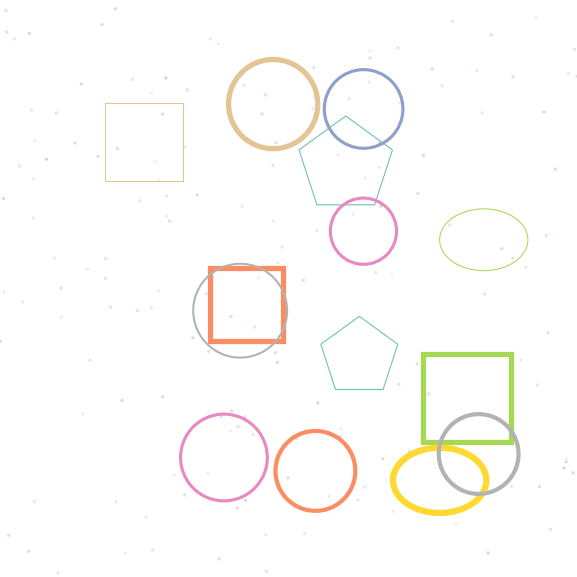[{"shape": "pentagon", "thickness": 0.5, "radius": 0.35, "center": [0.622, 0.381]}, {"shape": "pentagon", "thickness": 0.5, "radius": 0.43, "center": [0.599, 0.713]}, {"shape": "square", "thickness": 2.5, "radius": 0.32, "center": [0.427, 0.472]}, {"shape": "circle", "thickness": 2, "radius": 0.35, "center": [0.546, 0.184]}, {"shape": "circle", "thickness": 1.5, "radius": 0.34, "center": [0.63, 0.81]}, {"shape": "circle", "thickness": 1.5, "radius": 0.38, "center": [0.388, 0.207]}, {"shape": "circle", "thickness": 1.5, "radius": 0.29, "center": [0.629, 0.599]}, {"shape": "square", "thickness": 2.5, "radius": 0.38, "center": [0.809, 0.31]}, {"shape": "oval", "thickness": 0.5, "radius": 0.38, "center": [0.838, 0.584]}, {"shape": "oval", "thickness": 3, "radius": 0.4, "center": [0.761, 0.167]}, {"shape": "square", "thickness": 0.5, "radius": 0.34, "center": [0.25, 0.754]}, {"shape": "circle", "thickness": 2.5, "radius": 0.39, "center": [0.473, 0.819]}, {"shape": "circle", "thickness": 1, "radius": 0.41, "center": [0.416, 0.461]}, {"shape": "circle", "thickness": 2, "radius": 0.35, "center": [0.829, 0.213]}]